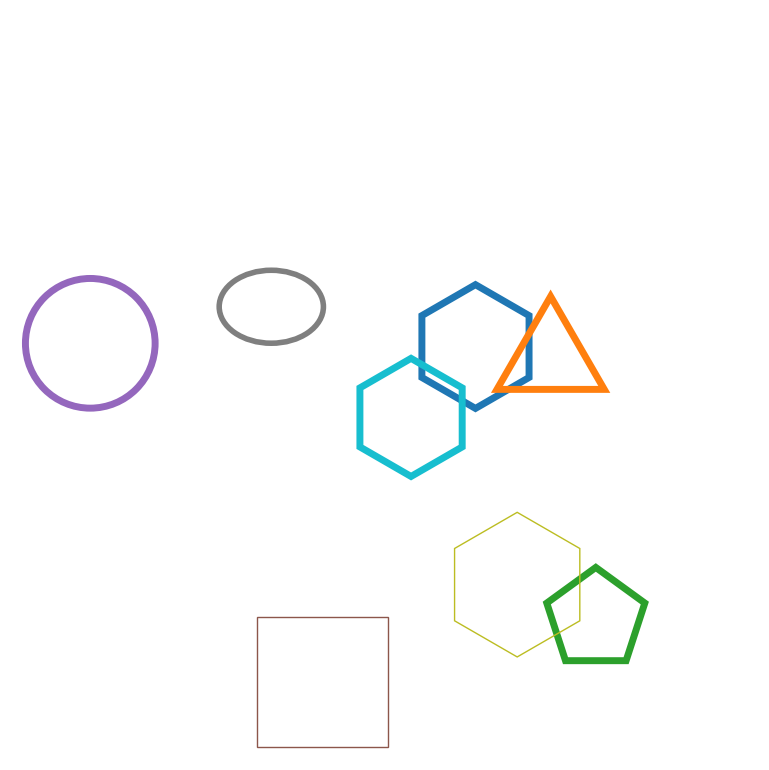[{"shape": "hexagon", "thickness": 2.5, "radius": 0.4, "center": [0.618, 0.55]}, {"shape": "triangle", "thickness": 2.5, "radius": 0.4, "center": [0.715, 0.535]}, {"shape": "pentagon", "thickness": 2.5, "radius": 0.33, "center": [0.774, 0.196]}, {"shape": "circle", "thickness": 2.5, "radius": 0.42, "center": [0.117, 0.554]}, {"shape": "square", "thickness": 0.5, "radius": 0.42, "center": [0.419, 0.114]}, {"shape": "oval", "thickness": 2, "radius": 0.34, "center": [0.352, 0.602]}, {"shape": "hexagon", "thickness": 0.5, "radius": 0.47, "center": [0.672, 0.241]}, {"shape": "hexagon", "thickness": 2.5, "radius": 0.38, "center": [0.534, 0.458]}]